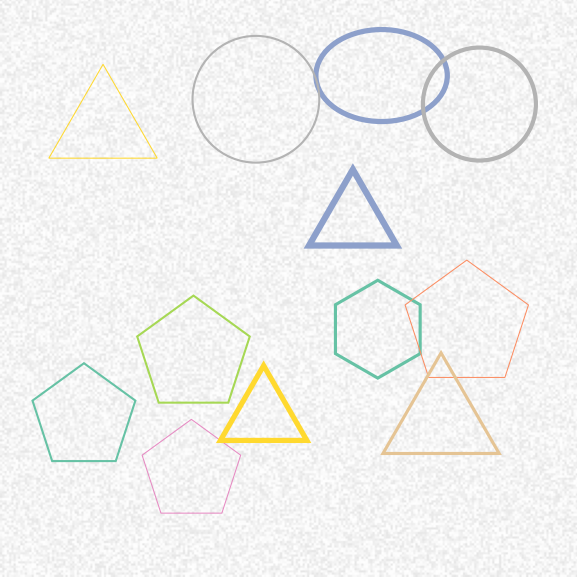[{"shape": "pentagon", "thickness": 1, "radius": 0.47, "center": [0.145, 0.276]}, {"shape": "hexagon", "thickness": 1.5, "radius": 0.42, "center": [0.654, 0.429]}, {"shape": "pentagon", "thickness": 0.5, "radius": 0.56, "center": [0.808, 0.436]}, {"shape": "oval", "thickness": 2.5, "radius": 0.57, "center": [0.661, 0.868]}, {"shape": "triangle", "thickness": 3, "radius": 0.44, "center": [0.611, 0.618]}, {"shape": "pentagon", "thickness": 0.5, "radius": 0.45, "center": [0.331, 0.183]}, {"shape": "pentagon", "thickness": 1, "radius": 0.51, "center": [0.335, 0.385]}, {"shape": "triangle", "thickness": 2.5, "radius": 0.43, "center": [0.457, 0.28]}, {"shape": "triangle", "thickness": 0.5, "radius": 0.54, "center": [0.178, 0.779]}, {"shape": "triangle", "thickness": 1.5, "radius": 0.58, "center": [0.764, 0.272]}, {"shape": "circle", "thickness": 1, "radius": 0.55, "center": [0.443, 0.827]}, {"shape": "circle", "thickness": 2, "radius": 0.49, "center": [0.83, 0.819]}]